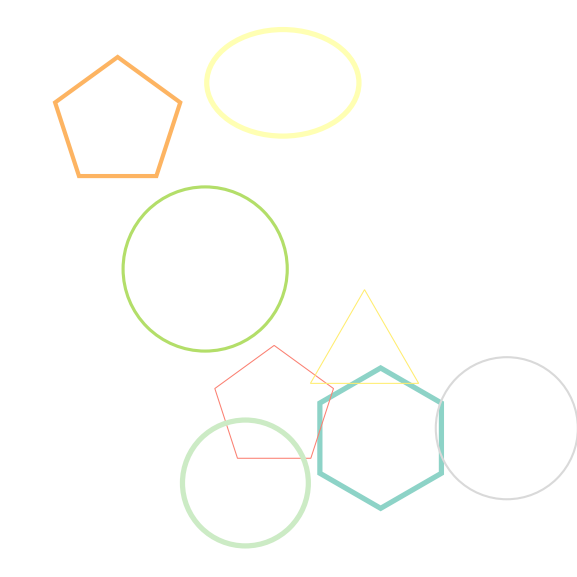[{"shape": "hexagon", "thickness": 2.5, "radius": 0.61, "center": [0.659, 0.24]}, {"shape": "oval", "thickness": 2.5, "radius": 0.66, "center": [0.49, 0.856]}, {"shape": "pentagon", "thickness": 0.5, "radius": 0.54, "center": [0.475, 0.293]}, {"shape": "pentagon", "thickness": 2, "radius": 0.57, "center": [0.204, 0.786]}, {"shape": "circle", "thickness": 1.5, "radius": 0.71, "center": [0.355, 0.533]}, {"shape": "circle", "thickness": 1, "radius": 0.61, "center": [0.878, 0.258]}, {"shape": "circle", "thickness": 2.5, "radius": 0.54, "center": [0.425, 0.163]}, {"shape": "triangle", "thickness": 0.5, "radius": 0.54, "center": [0.631, 0.389]}]